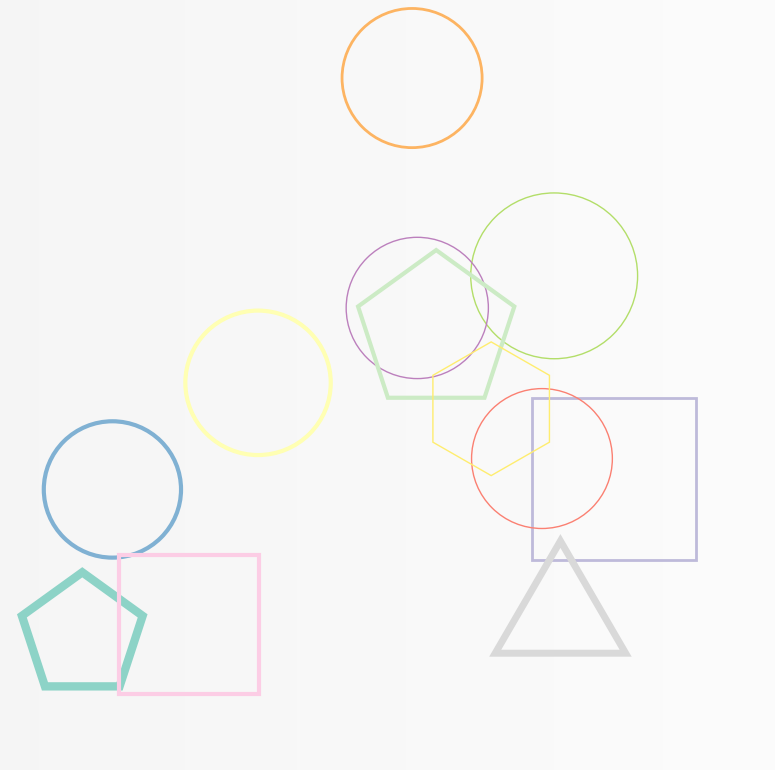[{"shape": "pentagon", "thickness": 3, "radius": 0.41, "center": [0.106, 0.175]}, {"shape": "circle", "thickness": 1.5, "radius": 0.47, "center": [0.333, 0.503]}, {"shape": "square", "thickness": 1, "radius": 0.53, "center": [0.792, 0.378]}, {"shape": "circle", "thickness": 0.5, "radius": 0.45, "center": [0.699, 0.404]}, {"shape": "circle", "thickness": 1.5, "radius": 0.44, "center": [0.145, 0.364]}, {"shape": "circle", "thickness": 1, "radius": 0.45, "center": [0.532, 0.899]}, {"shape": "circle", "thickness": 0.5, "radius": 0.54, "center": [0.715, 0.642]}, {"shape": "square", "thickness": 1.5, "radius": 0.45, "center": [0.244, 0.188]}, {"shape": "triangle", "thickness": 2.5, "radius": 0.49, "center": [0.723, 0.2]}, {"shape": "circle", "thickness": 0.5, "radius": 0.46, "center": [0.538, 0.6]}, {"shape": "pentagon", "thickness": 1.5, "radius": 0.53, "center": [0.563, 0.569]}, {"shape": "hexagon", "thickness": 0.5, "radius": 0.43, "center": [0.634, 0.469]}]